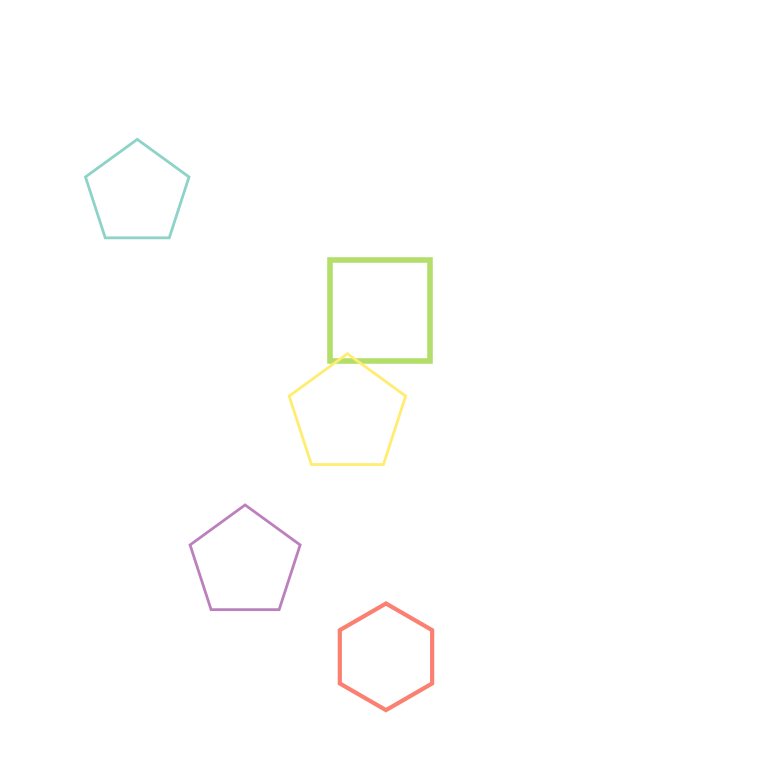[{"shape": "pentagon", "thickness": 1, "radius": 0.35, "center": [0.178, 0.748]}, {"shape": "hexagon", "thickness": 1.5, "radius": 0.35, "center": [0.501, 0.147]}, {"shape": "square", "thickness": 2, "radius": 0.33, "center": [0.494, 0.597]}, {"shape": "pentagon", "thickness": 1, "radius": 0.38, "center": [0.318, 0.269]}, {"shape": "pentagon", "thickness": 1, "radius": 0.4, "center": [0.451, 0.461]}]